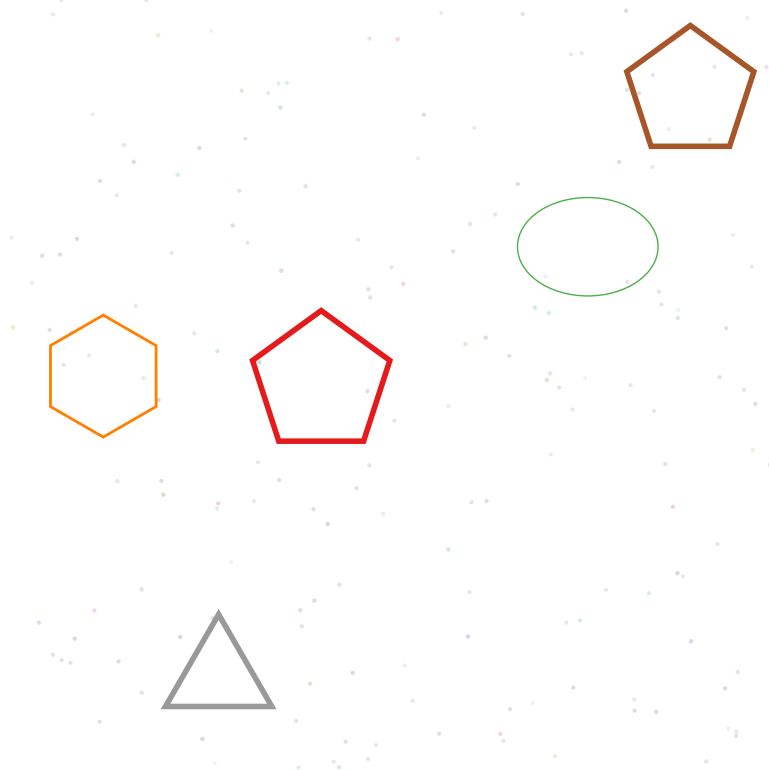[{"shape": "pentagon", "thickness": 2, "radius": 0.47, "center": [0.417, 0.503]}, {"shape": "oval", "thickness": 0.5, "radius": 0.46, "center": [0.763, 0.68]}, {"shape": "hexagon", "thickness": 1, "radius": 0.4, "center": [0.134, 0.512]}, {"shape": "pentagon", "thickness": 2, "radius": 0.43, "center": [0.897, 0.88]}, {"shape": "triangle", "thickness": 2, "radius": 0.4, "center": [0.284, 0.122]}]